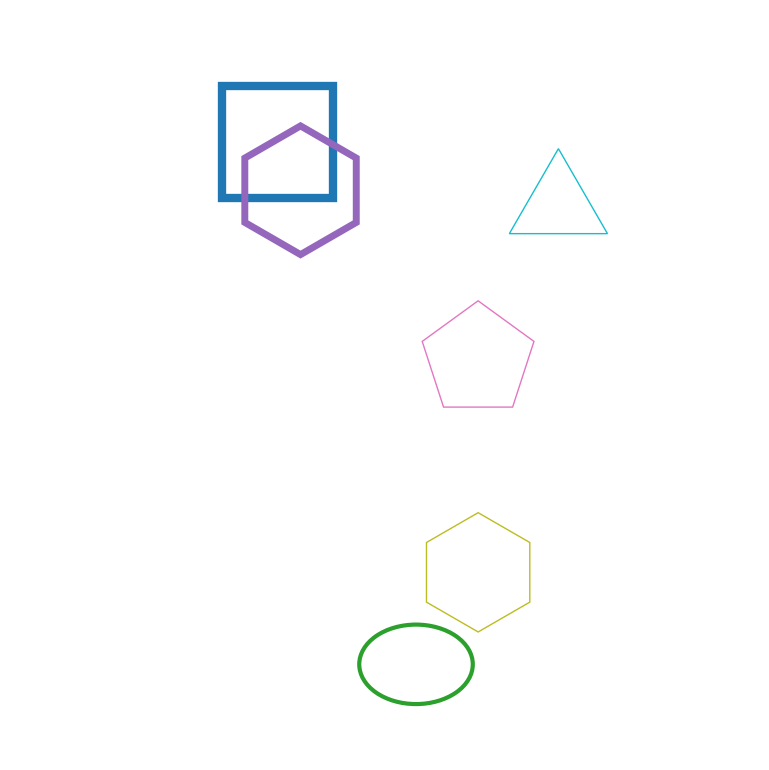[{"shape": "square", "thickness": 3, "radius": 0.36, "center": [0.36, 0.816]}, {"shape": "oval", "thickness": 1.5, "radius": 0.37, "center": [0.54, 0.137]}, {"shape": "hexagon", "thickness": 2.5, "radius": 0.42, "center": [0.39, 0.753]}, {"shape": "pentagon", "thickness": 0.5, "radius": 0.38, "center": [0.621, 0.533]}, {"shape": "hexagon", "thickness": 0.5, "radius": 0.39, "center": [0.621, 0.257]}, {"shape": "triangle", "thickness": 0.5, "radius": 0.37, "center": [0.725, 0.733]}]